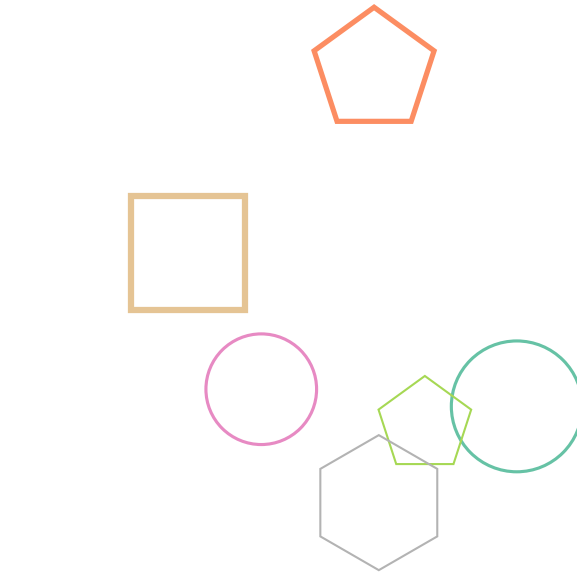[{"shape": "circle", "thickness": 1.5, "radius": 0.57, "center": [0.895, 0.295]}, {"shape": "pentagon", "thickness": 2.5, "radius": 0.55, "center": [0.648, 0.877]}, {"shape": "circle", "thickness": 1.5, "radius": 0.48, "center": [0.452, 0.325]}, {"shape": "pentagon", "thickness": 1, "radius": 0.42, "center": [0.736, 0.264]}, {"shape": "square", "thickness": 3, "radius": 0.49, "center": [0.325, 0.562]}, {"shape": "hexagon", "thickness": 1, "radius": 0.58, "center": [0.656, 0.129]}]